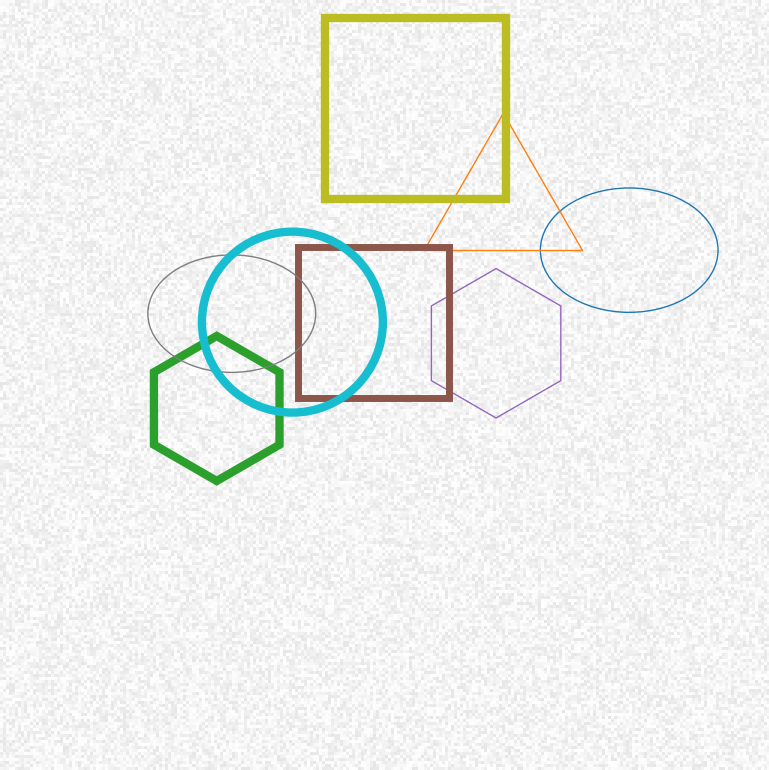[{"shape": "oval", "thickness": 0.5, "radius": 0.58, "center": [0.817, 0.675]}, {"shape": "triangle", "thickness": 0.5, "radius": 0.59, "center": [0.654, 0.734]}, {"shape": "hexagon", "thickness": 3, "radius": 0.47, "center": [0.281, 0.47]}, {"shape": "hexagon", "thickness": 0.5, "radius": 0.49, "center": [0.644, 0.554]}, {"shape": "square", "thickness": 2.5, "radius": 0.49, "center": [0.485, 0.581]}, {"shape": "oval", "thickness": 0.5, "radius": 0.54, "center": [0.301, 0.593]}, {"shape": "square", "thickness": 3, "radius": 0.59, "center": [0.54, 0.859]}, {"shape": "circle", "thickness": 3, "radius": 0.59, "center": [0.38, 0.582]}]